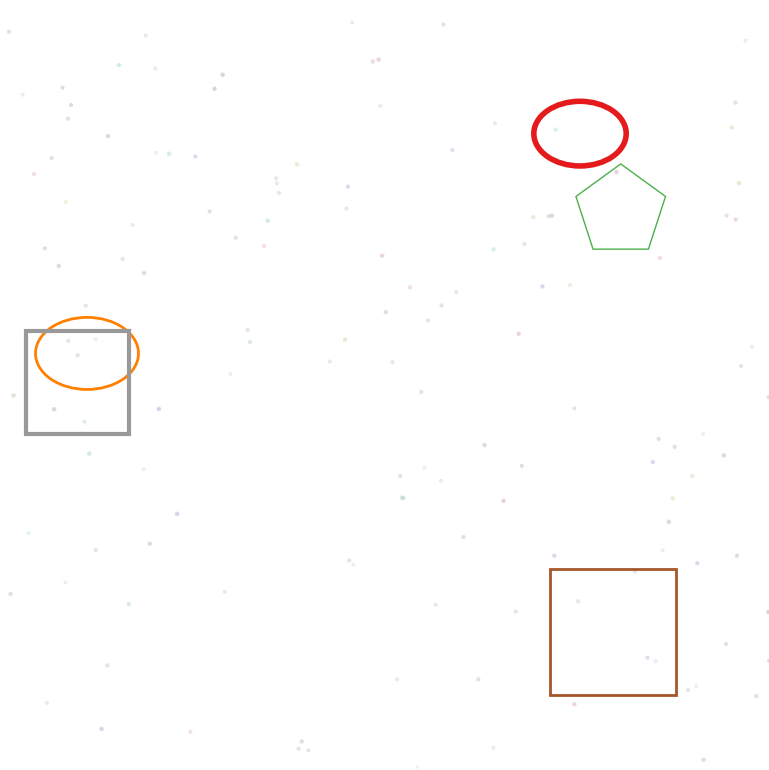[{"shape": "oval", "thickness": 2, "radius": 0.3, "center": [0.753, 0.826]}, {"shape": "pentagon", "thickness": 0.5, "radius": 0.31, "center": [0.806, 0.726]}, {"shape": "oval", "thickness": 1, "radius": 0.33, "center": [0.113, 0.541]}, {"shape": "square", "thickness": 1, "radius": 0.41, "center": [0.796, 0.179]}, {"shape": "square", "thickness": 1.5, "radius": 0.33, "center": [0.101, 0.503]}]